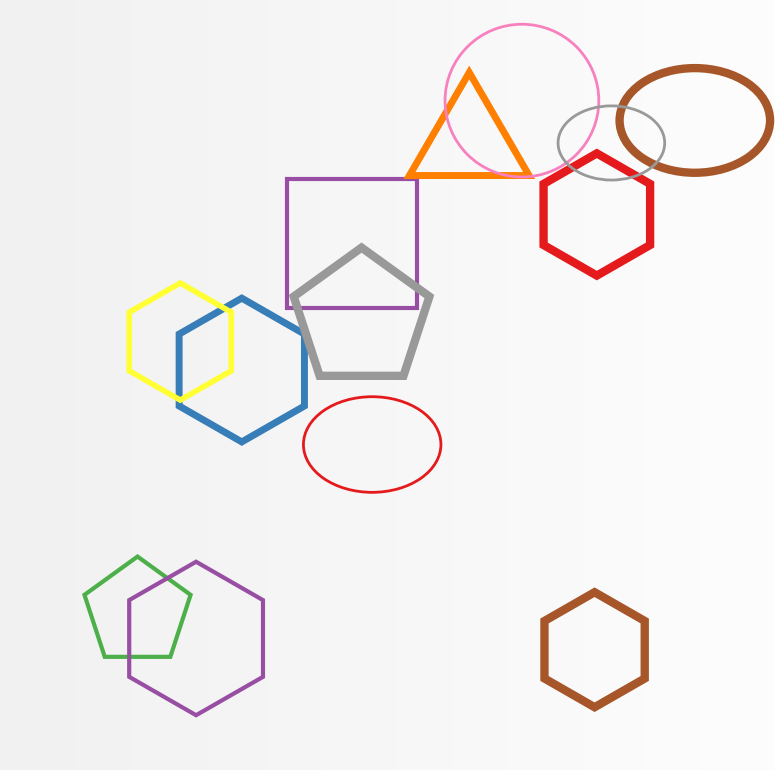[{"shape": "hexagon", "thickness": 3, "radius": 0.4, "center": [0.77, 0.721]}, {"shape": "oval", "thickness": 1, "radius": 0.44, "center": [0.48, 0.423]}, {"shape": "hexagon", "thickness": 2.5, "radius": 0.47, "center": [0.312, 0.519]}, {"shape": "pentagon", "thickness": 1.5, "radius": 0.36, "center": [0.177, 0.205]}, {"shape": "hexagon", "thickness": 1.5, "radius": 0.5, "center": [0.253, 0.171]}, {"shape": "square", "thickness": 1.5, "radius": 0.42, "center": [0.454, 0.684]}, {"shape": "triangle", "thickness": 2.5, "radius": 0.45, "center": [0.605, 0.817]}, {"shape": "hexagon", "thickness": 2, "radius": 0.38, "center": [0.233, 0.556]}, {"shape": "oval", "thickness": 3, "radius": 0.49, "center": [0.897, 0.844]}, {"shape": "hexagon", "thickness": 3, "radius": 0.37, "center": [0.767, 0.156]}, {"shape": "circle", "thickness": 1, "radius": 0.5, "center": [0.673, 0.869]}, {"shape": "oval", "thickness": 1, "radius": 0.34, "center": [0.789, 0.814]}, {"shape": "pentagon", "thickness": 3, "radius": 0.46, "center": [0.467, 0.586]}]